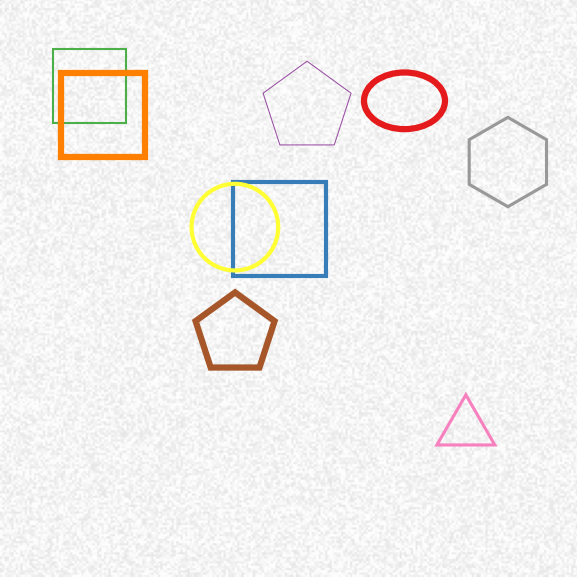[{"shape": "oval", "thickness": 3, "radius": 0.35, "center": [0.7, 0.825]}, {"shape": "square", "thickness": 2, "radius": 0.4, "center": [0.484, 0.602]}, {"shape": "square", "thickness": 1, "radius": 0.32, "center": [0.155, 0.85]}, {"shape": "pentagon", "thickness": 0.5, "radius": 0.4, "center": [0.532, 0.813]}, {"shape": "square", "thickness": 3, "radius": 0.36, "center": [0.178, 0.8]}, {"shape": "circle", "thickness": 2, "radius": 0.38, "center": [0.407, 0.606]}, {"shape": "pentagon", "thickness": 3, "radius": 0.36, "center": [0.407, 0.421]}, {"shape": "triangle", "thickness": 1.5, "radius": 0.29, "center": [0.807, 0.258]}, {"shape": "hexagon", "thickness": 1.5, "radius": 0.39, "center": [0.879, 0.719]}]